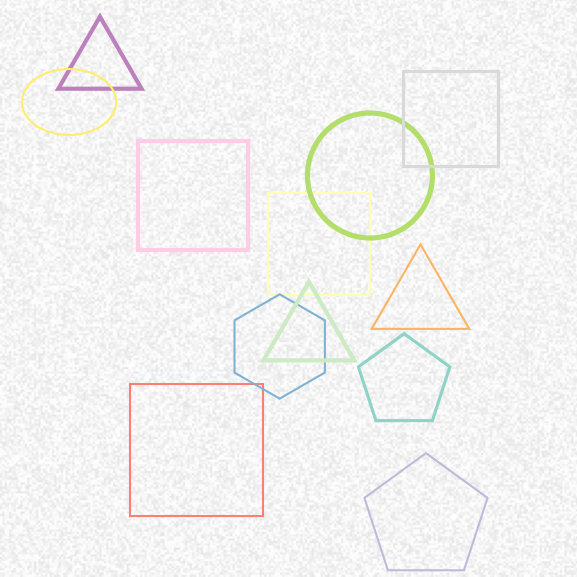[{"shape": "pentagon", "thickness": 1.5, "radius": 0.42, "center": [0.7, 0.338]}, {"shape": "square", "thickness": 1, "radius": 0.44, "center": [0.553, 0.577]}, {"shape": "pentagon", "thickness": 1, "radius": 0.56, "center": [0.738, 0.102]}, {"shape": "square", "thickness": 1, "radius": 0.58, "center": [0.34, 0.22]}, {"shape": "hexagon", "thickness": 1, "radius": 0.45, "center": [0.484, 0.399]}, {"shape": "triangle", "thickness": 1, "radius": 0.49, "center": [0.728, 0.478]}, {"shape": "circle", "thickness": 2.5, "radius": 0.54, "center": [0.641, 0.695]}, {"shape": "square", "thickness": 2, "radius": 0.47, "center": [0.334, 0.66]}, {"shape": "square", "thickness": 1.5, "radius": 0.41, "center": [0.78, 0.794]}, {"shape": "triangle", "thickness": 2, "radius": 0.42, "center": [0.173, 0.887]}, {"shape": "triangle", "thickness": 2, "radius": 0.45, "center": [0.535, 0.42]}, {"shape": "oval", "thickness": 1, "radius": 0.41, "center": [0.119, 0.822]}]